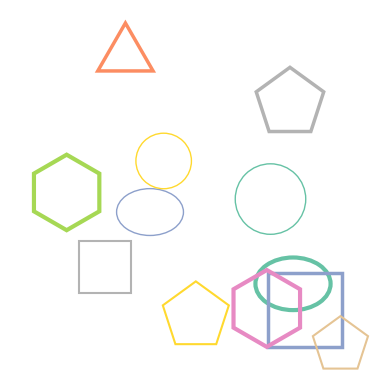[{"shape": "circle", "thickness": 1, "radius": 0.46, "center": [0.703, 0.483]}, {"shape": "oval", "thickness": 3, "radius": 0.49, "center": [0.761, 0.263]}, {"shape": "triangle", "thickness": 2.5, "radius": 0.41, "center": [0.326, 0.857]}, {"shape": "oval", "thickness": 1, "radius": 0.43, "center": [0.39, 0.449]}, {"shape": "square", "thickness": 2.5, "radius": 0.48, "center": [0.792, 0.196]}, {"shape": "hexagon", "thickness": 3, "radius": 0.5, "center": [0.693, 0.199]}, {"shape": "hexagon", "thickness": 3, "radius": 0.49, "center": [0.173, 0.5]}, {"shape": "circle", "thickness": 1, "radius": 0.36, "center": [0.425, 0.582]}, {"shape": "pentagon", "thickness": 1.5, "radius": 0.45, "center": [0.509, 0.179]}, {"shape": "pentagon", "thickness": 1.5, "radius": 0.38, "center": [0.884, 0.104]}, {"shape": "square", "thickness": 1.5, "radius": 0.34, "center": [0.273, 0.306]}, {"shape": "pentagon", "thickness": 2.5, "radius": 0.46, "center": [0.753, 0.733]}]